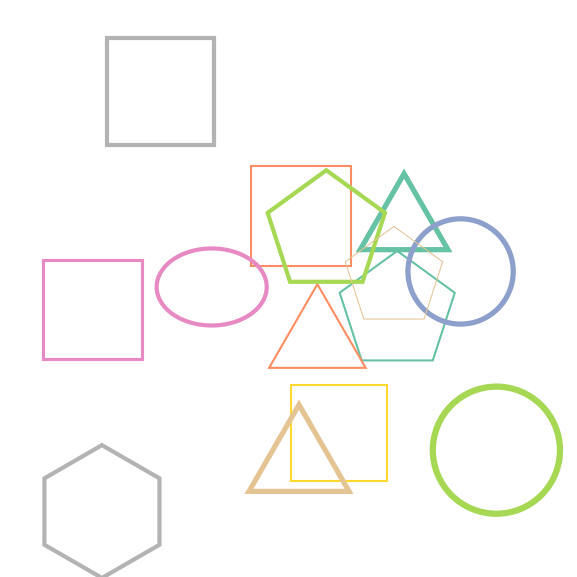[{"shape": "pentagon", "thickness": 1, "radius": 0.52, "center": [0.688, 0.46]}, {"shape": "triangle", "thickness": 2.5, "radius": 0.44, "center": [0.7, 0.611]}, {"shape": "square", "thickness": 1, "radius": 0.43, "center": [0.522, 0.626]}, {"shape": "triangle", "thickness": 1, "radius": 0.48, "center": [0.55, 0.41]}, {"shape": "circle", "thickness": 2.5, "radius": 0.46, "center": [0.798, 0.529]}, {"shape": "square", "thickness": 1.5, "radius": 0.43, "center": [0.16, 0.463]}, {"shape": "oval", "thickness": 2, "radius": 0.48, "center": [0.367, 0.502]}, {"shape": "pentagon", "thickness": 2, "radius": 0.53, "center": [0.565, 0.598]}, {"shape": "circle", "thickness": 3, "radius": 0.55, "center": [0.86, 0.22]}, {"shape": "square", "thickness": 1, "radius": 0.42, "center": [0.587, 0.25]}, {"shape": "triangle", "thickness": 2.5, "radius": 0.5, "center": [0.518, 0.198]}, {"shape": "pentagon", "thickness": 0.5, "radius": 0.44, "center": [0.682, 0.518]}, {"shape": "hexagon", "thickness": 2, "radius": 0.58, "center": [0.177, 0.113]}, {"shape": "square", "thickness": 2, "radius": 0.46, "center": [0.278, 0.841]}]